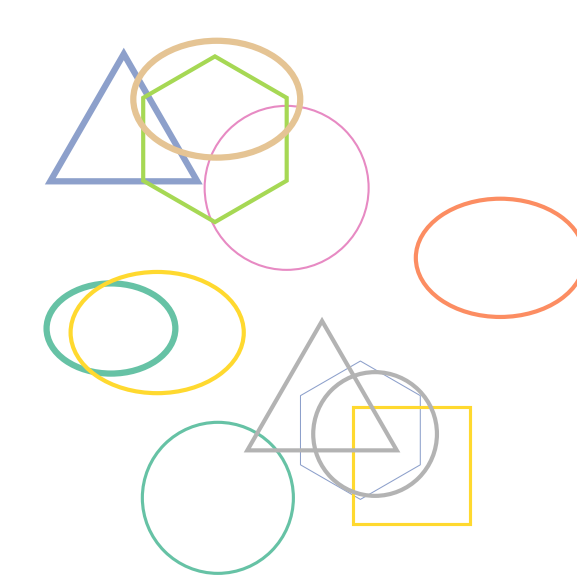[{"shape": "circle", "thickness": 1.5, "radius": 0.65, "center": [0.377, 0.137]}, {"shape": "oval", "thickness": 3, "radius": 0.56, "center": [0.192, 0.43]}, {"shape": "oval", "thickness": 2, "radius": 0.73, "center": [0.866, 0.553]}, {"shape": "triangle", "thickness": 3, "radius": 0.74, "center": [0.214, 0.759]}, {"shape": "hexagon", "thickness": 0.5, "radius": 0.6, "center": [0.624, 0.254]}, {"shape": "circle", "thickness": 1, "radius": 0.71, "center": [0.496, 0.674]}, {"shape": "hexagon", "thickness": 2, "radius": 0.72, "center": [0.372, 0.758]}, {"shape": "oval", "thickness": 2, "radius": 0.75, "center": [0.272, 0.423]}, {"shape": "square", "thickness": 1.5, "radius": 0.51, "center": [0.713, 0.193]}, {"shape": "oval", "thickness": 3, "radius": 0.72, "center": [0.375, 0.827]}, {"shape": "circle", "thickness": 2, "radius": 0.54, "center": [0.649, 0.248]}, {"shape": "triangle", "thickness": 2, "radius": 0.75, "center": [0.558, 0.294]}]